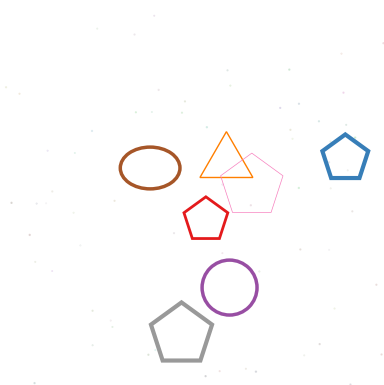[{"shape": "pentagon", "thickness": 2, "radius": 0.3, "center": [0.535, 0.429]}, {"shape": "pentagon", "thickness": 3, "radius": 0.31, "center": [0.897, 0.588]}, {"shape": "circle", "thickness": 2.5, "radius": 0.36, "center": [0.596, 0.253]}, {"shape": "triangle", "thickness": 1, "radius": 0.4, "center": [0.588, 0.579]}, {"shape": "oval", "thickness": 2.5, "radius": 0.39, "center": [0.39, 0.564]}, {"shape": "pentagon", "thickness": 0.5, "radius": 0.43, "center": [0.654, 0.517]}, {"shape": "pentagon", "thickness": 3, "radius": 0.42, "center": [0.471, 0.131]}]